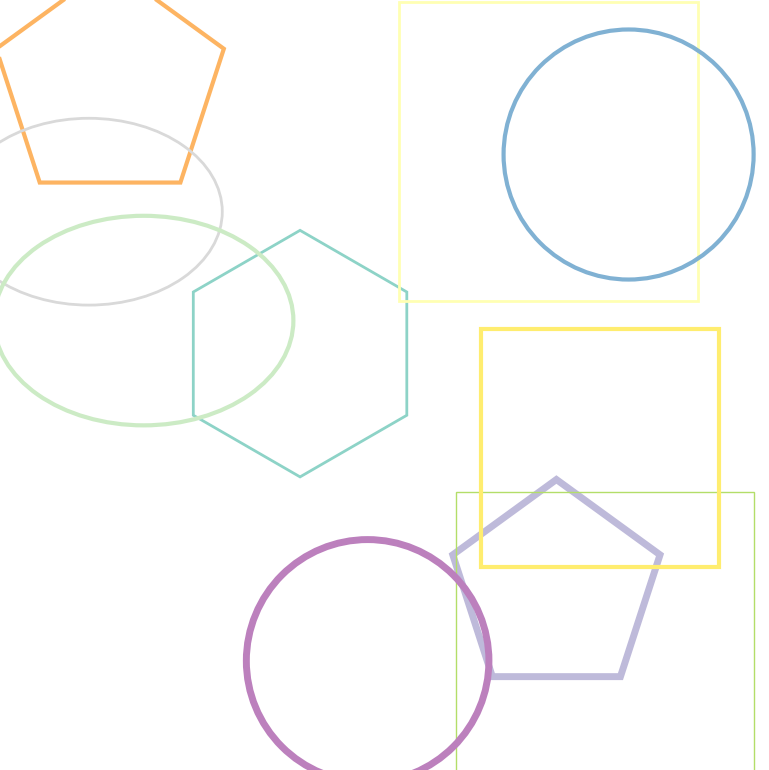[{"shape": "hexagon", "thickness": 1, "radius": 0.8, "center": [0.39, 0.541]}, {"shape": "square", "thickness": 1, "radius": 0.97, "center": [0.713, 0.803]}, {"shape": "pentagon", "thickness": 2.5, "radius": 0.71, "center": [0.723, 0.236]}, {"shape": "circle", "thickness": 1.5, "radius": 0.81, "center": [0.816, 0.799]}, {"shape": "pentagon", "thickness": 1.5, "radius": 0.78, "center": [0.143, 0.889]}, {"shape": "square", "thickness": 0.5, "radius": 0.97, "center": [0.786, 0.168]}, {"shape": "oval", "thickness": 1, "radius": 0.87, "center": [0.115, 0.725]}, {"shape": "circle", "thickness": 2.5, "radius": 0.79, "center": [0.477, 0.142]}, {"shape": "oval", "thickness": 1.5, "radius": 0.97, "center": [0.187, 0.584]}, {"shape": "square", "thickness": 1.5, "radius": 0.77, "center": [0.779, 0.418]}]